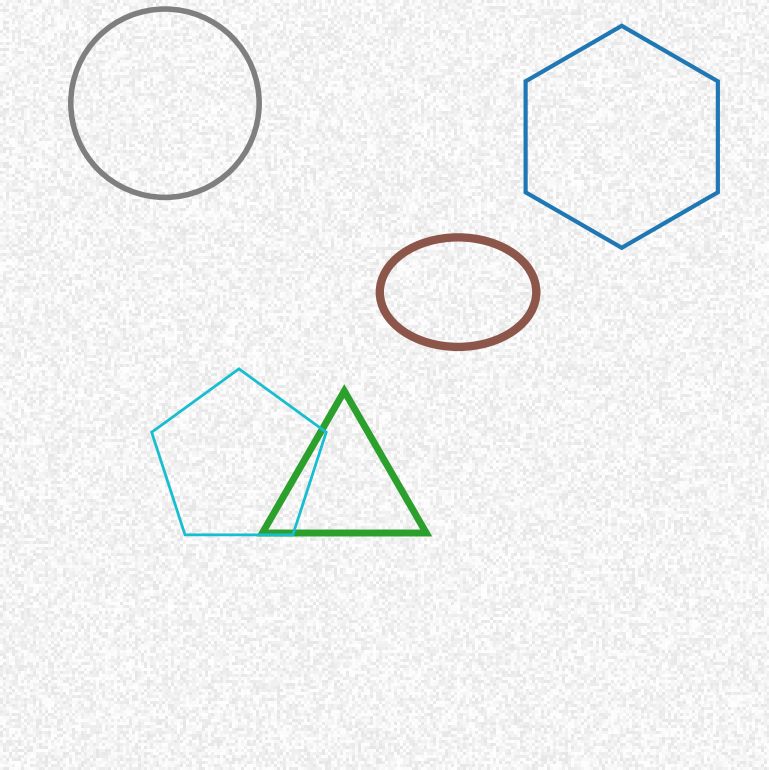[{"shape": "hexagon", "thickness": 1.5, "radius": 0.72, "center": [0.807, 0.822]}, {"shape": "triangle", "thickness": 2.5, "radius": 0.61, "center": [0.447, 0.369]}, {"shape": "oval", "thickness": 3, "radius": 0.51, "center": [0.595, 0.621]}, {"shape": "circle", "thickness": 2, "radius": 0.61, "center": [0.214, 0.866]}, {"shape": "pentagon", "thickness": 1, "radius": 0.6, "center": [0.31, 0.402]}]